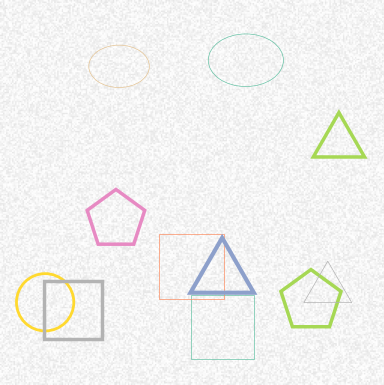[{"shape": "oval", "thickness": 0.5, "radius": 0.49, "center": [0.639, 0.844]}, {"shape": "square", "thickness": 0.5, "radius": 0.41, "center": [0.578, 0.151]}, {"shape": "square", "thickness": 0.5, "radius": 0.42, "center": [0.497, 0.308]}, {"shape": "triangle", "thickness": 3, "radius": 0.47, "center": [0.577, 0.287]}, {"shape": "pentagon", "thickness": 2.5, "radius": 0.39, "center": [0.301, 0.429]}, {"shape": "triangle", "thickness": 2.5, "radius": 0.38, "center": [0.88, 0.631]}, {"shape": "pentagon", "thickness": 2.5, "radius": 0.41, "center": [0.808, 0.218]}, {"shape": "circle", "thickness": 2, "radius": 0.37, "center": [0.117, 0.215]}, {"shape": "oval", "thickness": 0.5, "radius": 0.39, "center": [0.309, 0.828]}, {"shape": "square", "thickness": 2.5, "radius": 0.37, "center": [0.19, 0.196]}, {"shape": "triangle", "thickness": 0.5, "radius": 0.36, "center": [0.851, 0.25]}]